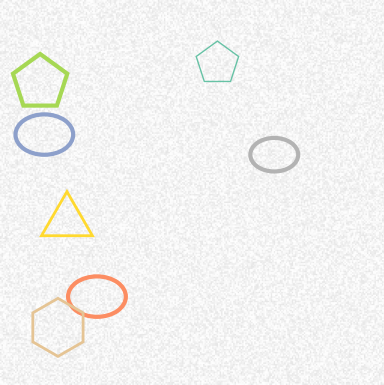[{"shape": "pentagon", "thickness": 1, "radius": 0.29, "center": [0.565, 0.835]}, {"shape": "oval", "thickness": 3, "radius": 0.38, "center": [0.252, 0.23]}, {"shape": "oval", "thickness": 3, "radius": 0.37, "center": [0.115, 0.65]}, {"shape": "pentagon", "thickness": 3, "radius": 0.37, "center": [0.104, 0.786]}, {"shape": "triangle", "thickness": 2, "radius": 0.38, "center": [0.174, 0.426]}, {"shape": "hexagon", "thickness": 2, "radius": 0.38, "center": [0.151, 0.15]}, {"shape": "oval", "thickness": 3, "radius": 0.31, "center": [0.712, 0.598]}]